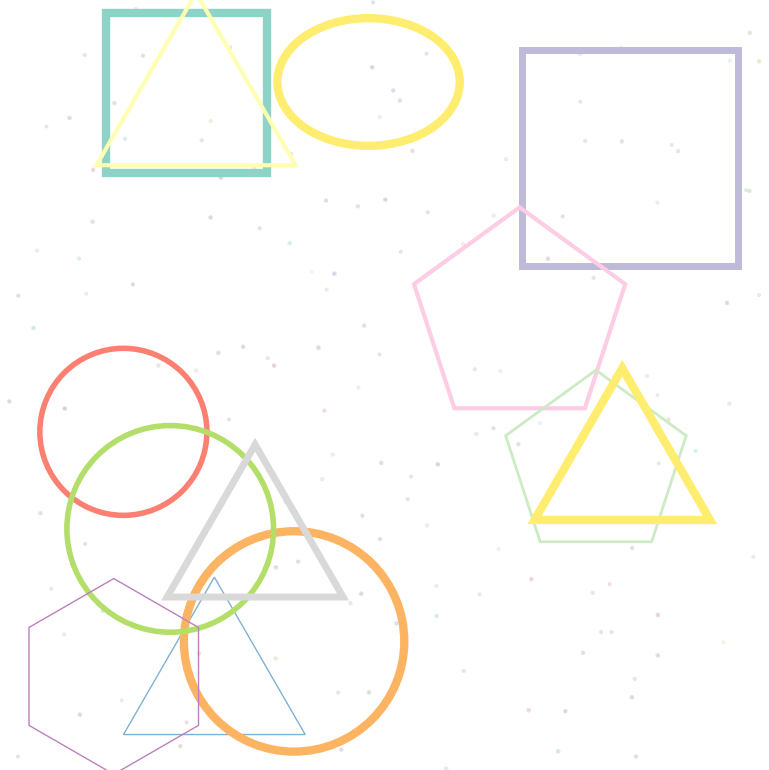[{"shape": "square", "thickness": 3, "radius": 0.52, "center": [0.242, 0.879]}, {"shape": "triangle", "thickness": 1.5, "radius": 0.75, "center": [0.255, 0.86]}, {"shape": "square", "thickness": 2.5, "radius": 0.7, "center": [0.818, 0.795]}, {"shape": "circle", "thickness": 2, "radius": 0.54, "center": [0.16, 0.439]}, {"shape": "triangle", "thickness": 0.5, "radius": 0.68, "center": [0.278, 0.114]}, {"shape": "circle", "thickness": 3, "radius": 0.72, "center": [0.382, 0.167]}, {"shape": "circle", "thickness": 2, "radius": 0.67, "center": [0.221, 0.313]}, {"shape": "pentagon", "thickness": 1.5, "radius": 0.72, "center": [0.675, 0.586]}, {"shape": "triangle", "thickness": 2.5, "radius": 0.66, "center": [0.331, 0.291]}, {"shape": "hexagon", "thickness": 0.5, "radius": 0.64, "center": [0.148, 0.122]}, {"shape": "pentagon", "thickness": 1, "radius": 0.62, "center": [0.774, 0.396]}, {"shape": "oval", "thickness": 3, "radius": 0.59, "center": [0.479, 0.894]}, {"shape": "triangle", "thickness": 3, "radius": 0.66, "center": [0.808, 0.39]}]